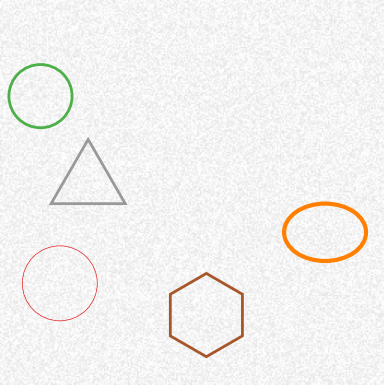[{"shape": "circle", "thickness": 0.5, "radius": 0.49, "center": [0.155, 0.264]}, {"shape": "circle", "thickness": 2, "radius": 0.41, "center": [0.105, 0.75]}, {"shape": "oval", "thickness": 3, "radius": 0.53, "center": [0.844, 0.397]}, {"shape": "hexagon", "thickness": 2, "radius": 0.54, "center": [0.536, 0.182]}, {"shape": "triangle", "thickness": 2, "radius": 0.56, "center": [0.229, 0.527]}]